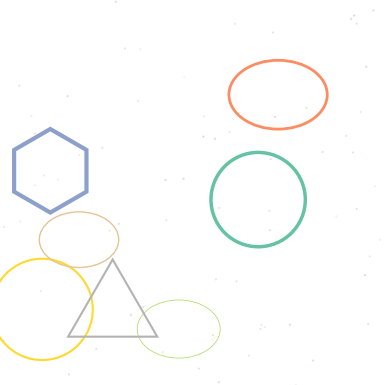[{"shape": "circle", "thickness": 2.5, "radius": 0.61, "center": [0.671, 0.482]}, {"shape": "oval", "thickness": 2, "radius": 0.64, "center": [0.722, 0.754]}, {"shape": "hexagon", "thickness": 3, "radius": 0.54, "center": [0.131, 0.556]}, {"shape": "oval", "thickness": 0.5, "radius": 0.54, "center": [0.464, 0.145]}, {"shape": "circle", "thickness": 1.5, "radius": 0.66, "center": [0.109, 0.196]}, {"shape": "oval", "thickness": 1, "radius": 0.52, "center": [0.205, 0.377]}, {"shape": "triangle", "thickness": 1.5, "radius": 0.67, "center": [0.293, 0.192]}]